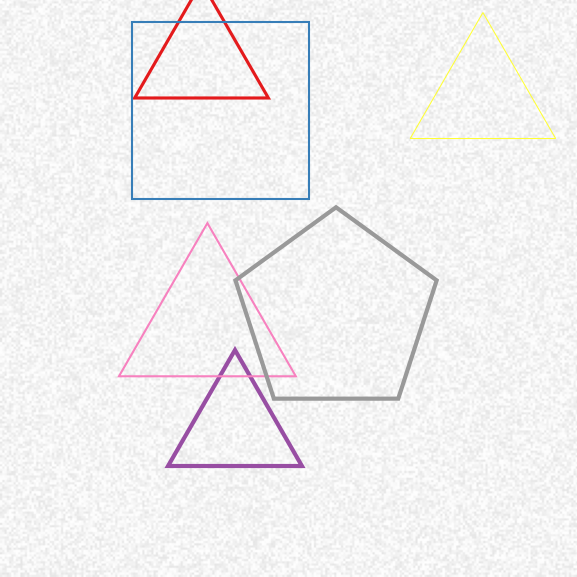[{"shape": "triangle", "thickness": 1.5, "radius": 0.67, "center": [0.349, 0.896]}, {"shape": "square", "thickness": 1, "radius": 0.77, "center": [0.381, 0.808]}, {"shape": "triangle", "thickness": 2, "radius": 0.67, "center": [0.407, 0.259]}, {"shape": "triangle", "thickness": 0.5, "radius": 0.73, "center": [0.836, 0.832]}, {"shape": "triangle", "thickness": 1, "radius": 0.88, "center": [0.359, 0.436]}, {"shape": "pentagon", "thickness": 2, "radius": 0.92, "center": [0.582, 0.457]}]